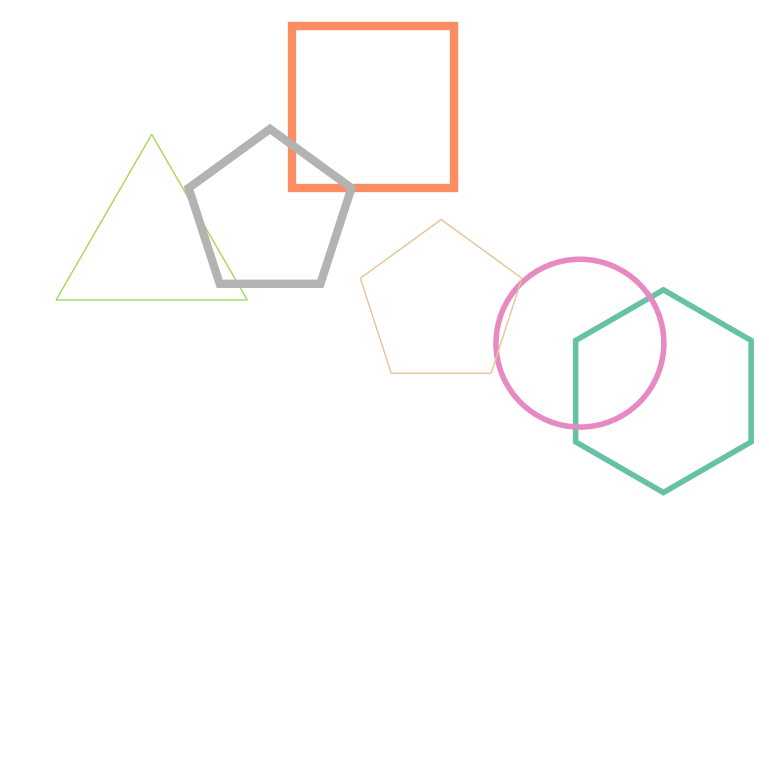[{"shape": "hexagon", "thickness": 2, "radius": 0.66, "center": [0.862, 0.492]}, {"shape": "square", "thickness": 3, "radius": 0.52, "center": [0.485, 0.861]}, {"shape": "circle", "thickness": 2, "radius": 0.54, "center": [0.753, 0.554]}, {"shape": "triangle", "thickness": 0.5, "radius": 0.72, "center": [0.197, 0.682]}, {"shape": "pentagon", "thickness": 0.5, "radius": 0.55, "center": [0.573, 0.605]}, {"shape": "pentagon", "thickness": 3, "radius": 0.56, "center": [0.351, 0.721]}]